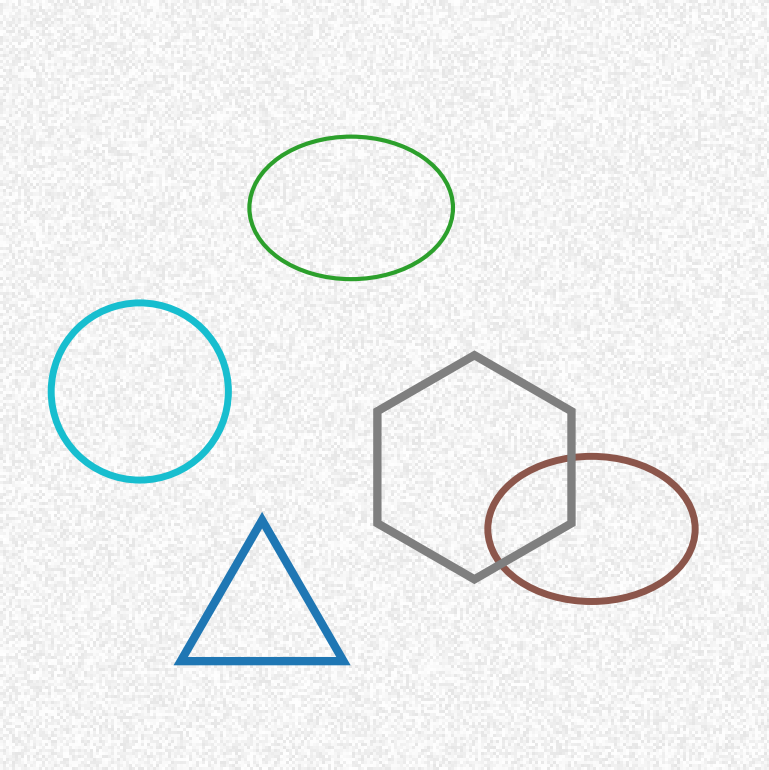[{"shape": "triangle", "thickness": 3, "radius": 0.61, "center": [0.34, 0.202]}, {"shape": "oval", "thickness": 1.5, "radius": 0.66, "center": [0.456, 0.73]}, {"shape": "oval", "thickness": 2.5, "radius": 0.67, "center": [0.768, 0.313]}, {"shape": "hexagon", "thickness": 3, "radius": 0.73, "center": [0.616, 0.393]}, {"shape": "circle", "thickness": 2.5, "radius": 0.58, "center": [0.182, 0.492]}]